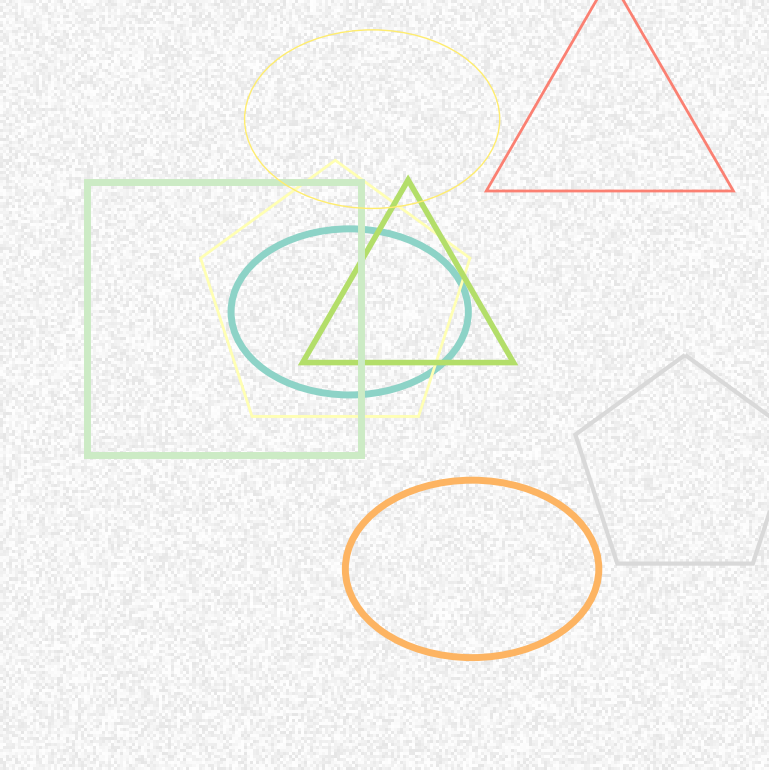[{"shape": "oval", "thickness": 2.5, "radius": 0.77, "center": [0.454, 0.595]}, {"shape": "pentagon", "thickness": 1, "radius": 0.92, "center": [0.435, 0.608]}, {"shape": "triangle", "thickness": 1, "radius": 0.93, "center": [0.792, 0.845]}, {"shape": "oval", "thickness": 2.5, "radius": 0.82, "center": [0.613, 0.261]}, {"shape": "triangle", "thickness": 2, "radius": 0.79, "center": [0.53, 0.608]}, {"shape": "pentagon", "thickness": 1.5, "radius": 0.75, "center": [0.89, 0.389]}, {"shape": "square", "thickness": 2.5, "radius": 0.89, "center": [0.291, 0.586]}, {"shape": "oval", "thickness": 0.5, "radius": 0.83, "center": [0.483, 0.845]}]